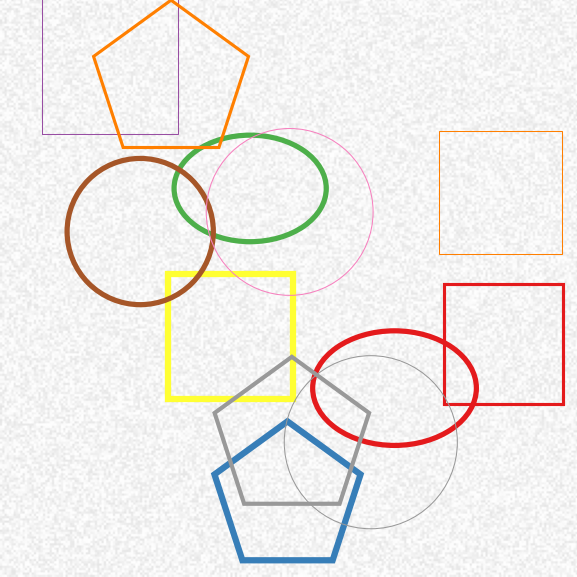[{"shape": "oval", "thickness": 2.5, "radius": 0.71, "center": [0.683, 0.327]}, {"shape": "square", "thickness": 1.5, "radius": 0.52, "center": [0.872, 0.403]}, {"shape": "pentagon", "thickness": 3, "radius": 0.66, "center": [0.498, 0.137]}, {"shape": "oval", "thickness": 2.5, "radius": 0.66, "center": [0.433, 0.673]}, {"shape": "square", "thickness": 0.5, "radius": 0.59, "center": [0.191, 0.885]}, {"shape": "pentagon", "thickness": 1.5, "radius": 0.71, "center": [0.296, 0.858]}, {"shape": "square", "thickness": 0.5, "radius": 0.53, "center": [0.867, 0.665]}, {"shape": "square", "thickness": 3, "radius": 0.54, "center": [0.399, 0.417]}, {"shape": "circle", "thickness": 2.5, "radius": 0.63, "center": [0.243, 0.598]}, {"shape": "circle", "thickness": 0.5, "radius": 0.72, "center": [0.502, 0.632]}, {"shape": "circle", "thickness": 0.5, "radius": 0.75, "center": [0.642, 0.233]}, {"shape": "pentagon", "thickness": 2, "radius": 0.7, "center": [0.505, 0.241]}]